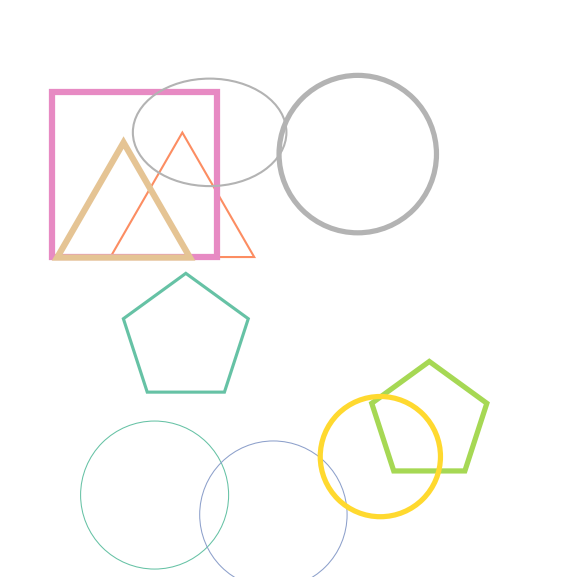[{"shape": "circle", "thickness": 0.5, "radius": 0.64, "center": [0.268, 0.142]}, {"shape": "pentagon", "thickness": 1.5, "radius": 0.57, "center": [0.322, 0.412]}, {"shape": "triangle", "thickness": 1, "radius": 0.72, "center": [0.316, 0.626]}, {"shape": "circle", "thickness": 0.5, "radius": 0.64, "center": [0.473, 0.108]}, {"shape": "square", "thickness": 3, "radius": 0.71, "center": [0.233, 0.697]}, {"shape": "pentagon", "thickness": 2.5, "radius": 0.52, "center": [0.743, 0.268]}, {"shape": "circle", "thickness": 2.5, "radius": 0.52, "center": [0.659, 0.208]}, {"shape": "triangle", "thickness": 3, "radius": 0.66, "center": [0.214, 0.62]}, {"shape": "circle", "thickness": 2.5, "radius": 0.68, "center": [0.62, 0.732]}, {"shape": "oval", "thickness": 1, "radius": 0.66, "center": [0.363, 0.77]}]